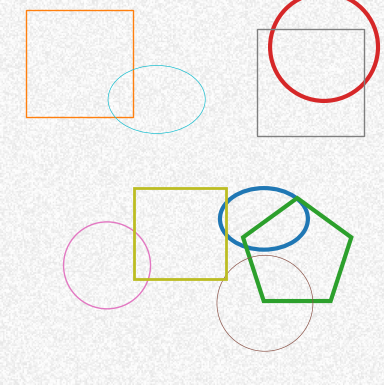[{"shape": "oval", "thickness": 3, "radius": 0.57, "center": [0.686, 0.431]}, {"shape": "square", "thickness": 1, "radius": 0.7, "center": [0.207, 0.835]}, {"shape": "pentagon", "thickness": 3, "radius": 0.74, "center": [0.772, 0.338]}, {"shape": "circle", "thickness": 3, "radius": 0.7, "center": [0.842, 0.878]}, {"shape": "circle", "thickness": 0.5, "radius": 0.62, "center": [0.688, 0.212]}, {"shape": "circle", "thickness": 1, "radius": 0.56, "center": [0.278, 0.311]}, {"shape": "square", "thickness": 1, "radius": 0.69, "center": [0.807, 0.785]}, {"shape": "square", "thickness": 2, "radius": 0.59, "center": [0.467, 0.394]}, {"shape": "oval", "thickness": 0.5, "radius": 0.63, "center": [0.407, 0.742]}]